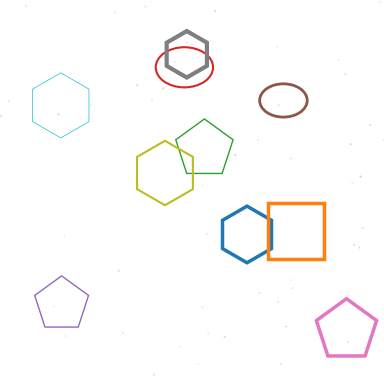[{"shape": "hexagon", "thickness": 2.5, "radius": 0.37, "center": [0.642, 0.391]}, {"shape": "square", "thickness": 2.5, "radius": 0.36, "center": [0.769, 0.4]}, {"shape": "pentagon", "thickness": 1, "radius": 0.39, "center": [0.531, 0.613]}, {"shape": "oval", "thickness": 1.5, "radius": 0.37, "center": [0.479, 0.825]}, {"shape": "pentagon", "thickness": 1, "radius": 0.37, "center": [0.16, 0.21]}, {"shape": "oval", "thickness": 2, "radius": 0.31, "center": [0.736, 0.739]}, {"shape": "pentagon", "thickness": 2.5, "radius": 0.41, "center": [0.9, 0.142]}, {"shape": "hexagon", "thickness": 3, "radius": 0.3, "center": [0.485, 0.859]}, {"shape": "hexagon", "thickness": 1.5, "radius": 0.42, "center": [0.428, 0.551]}, {"shape": "hexagon", "thickness": 0.5, "radius": 0.42, "center": [0.158, 0.726]}]